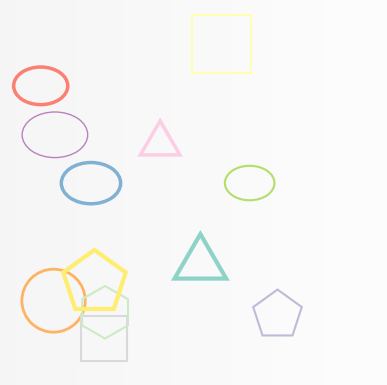[{"shape": "triangle", "thickness": 3, "radius": 0.38, "center": [0.517, 0.315]}, {"shape": "square", "thickness": 1.5, "radius": 0.38, "center": [0.572, 0.886]}, {"shape": "pentagon", "thickness": 1.5, "radius": 0.33, "center": [0.716, 0.182]}, {"shape": "oval", "thickness": 2.5, "radius": 0.35, "center": [0.105, 0.777]}, {"shape": "oval", "thickness": 2.5, "radius": 0.38, "center": [0.235, 0.524]}, {"shape": "circle", "thickness": 2, "radius": 0.41, "center": [0.138, 0.219]}, {"shape": "oval", "thickness": 1.5, "radius": 0.32, "center": [0.644, 0.525]}, {"shape": "triangle", "thickness": 2.5, "radius": 0.29, "center": [0.413, 0.627]}, {"shape": "square", "thickness": 1.5, "radius": 0.29, "center": [0.268, 0.12]}, {"shape": "oval", "thickness": 1, "radius": 0.42, "center": [0.142, 0.65]}, {"shape": "hexagon", "thickness": 1.5, "radius": 0.34, "center": [0.271, 0.189]}, {"shape": "pentagon", "thickness": 3, "radius": 0.42, "center": [0.244, 0.266]}]